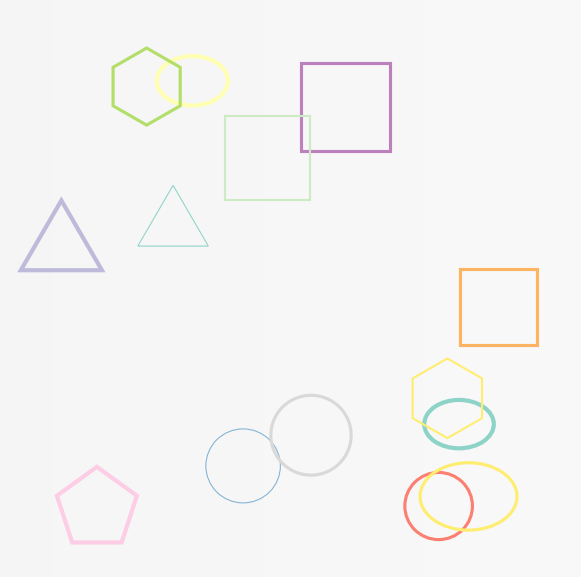[{"shape": "oval", "thickness": 2, "radius": 0.3, "center": [0.79, 0.265]}, {"shape": "triangle", "thickness": 0.5, "radius": 0.35, "center": [0.298, 0.608]}, {"shape": "oval", "thickness": 2, "radius": 0.31, "center": [0.331, 0.859]}, {"shape": "triangle", "thickness": 2, "radius": 0.4, "center": [0.106, 0.571]}, {"shape": "circle", "thickness": 1.5, "radius": 0.29, "center": [0.755, 0.123]}, {"shape": "circle", "thickness": 0.5, "radius": 0.32, "center": [0.418, 0.192]}, {"shape": "square", "thickness": 1.5, "radius": 0.33, "center": [0.858, 0.468]}, {"shape": "hexagon", "thickness": 1.5, "radius": 0.33, "center": [0.252, 0.849]}, {"shape": "pentagon", "thickness": 2, "radius": 0.36, "center": [0.167, 0.118]}, {"shape": "circle", "thickness": 1.5, "radius": 0.35, "center": [0.535, 0.246]}, {"shape": "square", "thickness": 1.5, "radius": 0.38, "center": [0.594, 0.814]}, {"shape": "square", "thickness": 1, "radius": 0.36, "center": [0.46, 0.725]}, {"shape": "hexagon", "thickness": 1, "radius": 0.34, "center": [0.77, 0.309]}, {"shape": "oval", "thickness": 1.5, "radius": 0.42, "center": [0.806, 0.14]}]